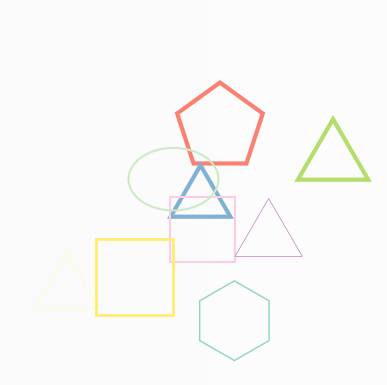[{"shape": "hexagon", "thickness": 1, "radius": 0.52, "center": [0.605, 0.167]}, {"shape": "triangle", "thickness": 0.5, "radius": 0.48, "center": [0.172, 0.247]}, {"shape": "pentagon", "thickness": 3, "radius": 0.58, "center": [0.568, 0.669]}, {"shape": "triangle", "thickness": 3, "radius": 0.44, "center": [0.517, 0.482]}, {"shape": "triangle", "thickness": 3, "radius": 0.52, "center": [0.86, 0.586]}, {"shape": "square", "thickness": 1.5, "radius": 0.42, "center": [0.522, 0.404]}, {"shape": "triangle", "thickness": 0.5, "radius": 0.5, "center": [0.693, 0.384]}, {"shape": "oval", "thickness": 1.5, "radius": 0.58, "center": [0.448, 0.535]}, {"shape": "square", "thickness": 2, "radius": 0.5, "center": [0.348, 0.281]}]